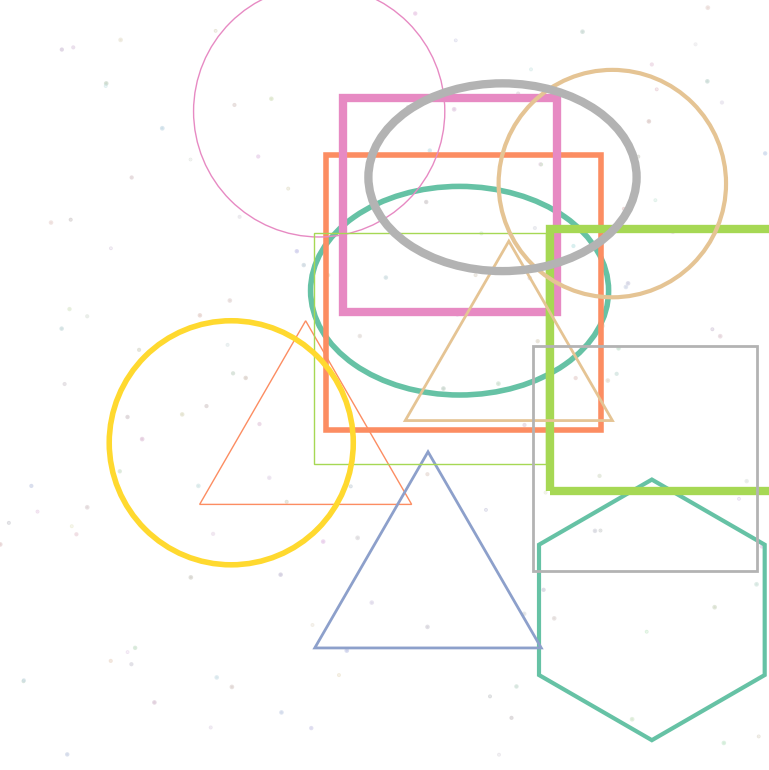[{"shape": "oval", "thickness": 2, "radius": 0.97, "center": [0.597, 0.622]}, {"shape": "hexagon", "thickness": 1.5, "radius": 0.85, "center": [0.847, 0.208]}, {"shape": "square", "thickness": 2, "radius": 0.89, "center": [0.602, 0.621]}, {"shape": "triangle", "thickness": 0.5, "radius": 0.79, "center": [0.397, 0.424]}, {"shape": "triangle", "thickness": 1, "radius": 0.85, "center": [0.556, 0.243]}, {"shape": "circle", "thickness": 0.5, "radius": 0.82, "center": [0.415, 0.855]}, {"shape": "square", "thickness": 3, "radius": 0.69, "center": [0.584, 0.734]}, {"shape": "square", "thickness": 0.5, "radius": 0.75, "center": [0.559, 0.547]}, {"shape": "square", "thickness": 3, "radius": 0.85, "center": [0.885, 0.532]}, {"shape": "circle", "thickness": 2, "radius": 0.79, "center": [0.3, 0.425]}, {"shape": "circle", "thickness": 1.5, "radius": 0.74, "center": [0.795, 0.762]}, {"shape": "triangle", "thickness": 1, "radius": 0.78, "center": [0.661, 0.531]}, {"shape": "oval", "thickness": 3, "radius": 0.87, "center": [0.653, 0.77]}, {"shape": "square", "thickness": 1, "radius": 0.73, "center": [0.838, 0.404]}]